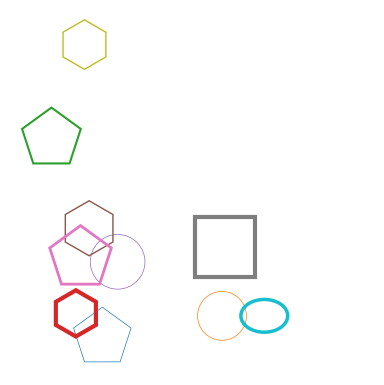[{"shape": "pentagon", "thickness": 0.5, "radius": 0.39, "center": [0.266, 0.124]}, {"shape": "circle", "thickness": 0.5, "radius": 0.32, "center": [0.577, 0.18]}, {"shape": "pentagon", "thickness": 1.5, "radius": 0.4, "center": [0.134, 0.64]}, {"shape": "hexagon", "thickness": 3, "radius": 0.3, "center": [0.197, 0.186]}, {"shape": "circle", "thickness": 0.5, "radius": 0.36, "center": [0.305, 0.32]}, {"shape": "hexagon", "thickness": 1, "radius": 0.36, "center": [0.231, 0.407]}, {"shape": "pentagon", "thickness": 2, "radius": 0.42, "center": [0.209, 0.33]}, {"shape": "square", "thickness": 3, "radius": 0.39, "center": [0.584, 0.358]}, {"shape": "hexagon", "thickness": 1, "radius": 0.32, "center": [0.219, 0.884]}, {"shape": "oval", "thickness": 2.5, "radius": 0.3, "center": [0.686, 0.18]}]